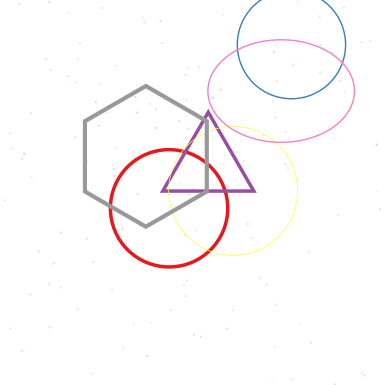[{"shape": "circle", "thickness": 2.5, "radius": 0.76, "center": [0.439, 0.459]}, {"shape": "circle", "thickness": 1, "radius": 0.7, "center": [0.757, 0.884]}, {"shape": "triangle", "thickness": 2.5, "radius": 0.68, "center": [0.541, 0.572]}, {"shape": "circle", "thickness": 0.5, "radius": 0.84, "center": [0.605, 0.504]}, {"shape": "oval", "thickness": 1, "radius": 0.95, "center": [0.73, 0.763]}, {"shape": "hexagon", "thickness": 3, "radius": 0.91, "center": [0.379, 0.594]}]